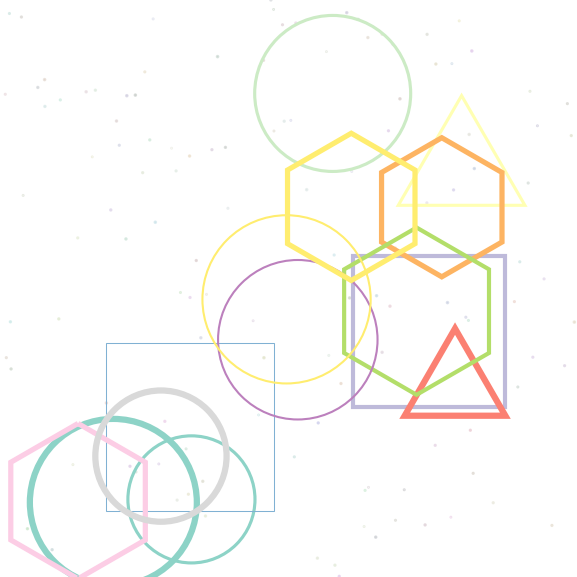[{"shape": "circle", "thickness": 3, "radius": 0.72, "center": [0.196, 0.129]}, {"shape": "circle", "thickness": 1.5, "radius": 0.55, "center": [0.332, 0.134]}, {"shape": "triangle", "thickness": 1.5, "radius": 0.63, "center": [0.799, 0.707]}, {"shape": "square", "thickness": 2, "radius": 0.66, "center": [0.743, 0.425]}, {"shape": "triangle", "thickness": 3, "radius": 0.5, "center": [0.788, 0.33]}, {"shape": "square", "thickness": 0.5, "radius": 0.73, "center": [0.329, 0.259]}, {"shape": "hexagon", "thickness": 2.5, "radius": 0.6, "center": [0.765, 0.64]}, {"shape": "hexagon", "thickness": 2, "radius": 0.72, "center": [0.721, 0.46]}, {"shape": "hexagon", "thickness": 2.5, "radius": 0.67, "center": [0.135, 0.131]}, {"shape": "circle", "thickness": 3, "radius": 0.57, "center": [0.279, 0.209]}, {"shape": "circle", "thickness": 1, "radius": 0.69, "center": [0.516, 0.411]}, {"shape": "circle", "thickness": 1.5, "radius": 0.68, "center": [0.576, 0.837]}, {"shape": "circle", "thickness": 1, "radius": 0.73, "center": [0.496, 0.481]}, {"shape": "hexagon", "thickness": 2.5, "radius": 0.64, "center": [0.608, 0.641]}]